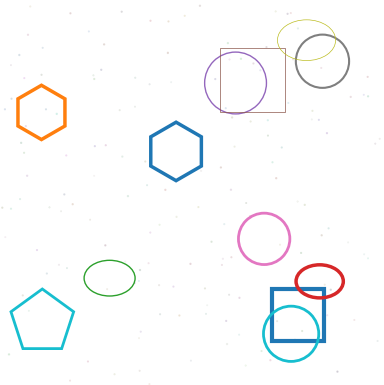[{"shape": "hexagon", "thickness": 2.5, "radius": 0.38, "center": [0.457, 0.607]}, {"shape": "square", "thickness": 3, "radius": 0.34, "center": [0.774, 0.182]}, {"shape": "hexagon", "thickness": 2.5, "radius": 0.35, "center": [0.108, 0.708]}, {"shape": "oval", "thickness": 1, "radius": 0.33, "center": [0.285, 0.278]}, {"shape": "oval", "thickness": 2.5, "radius": 0.31, "center": [0.83, 0.269]}, {"shape": "circle", "thickness": 1, "radius": 0.4, "center": [0.612, 0.784]}, {"shape": "square", "thickness": 0.5, "radius": 0.42, "center": [0.656, 0.792]}, {"shape": "circle", "thickness": 2, "radius": 0.33, "center": [0.686, 0.38]}, {"shape": "circle", "thickness": 1.5, "radius": 0.35, "center": [0.838, 0.841]}, {"shape": "oval", "thickness": 0.5, "radius": 0.38, "center": [0.796, 0.896]}, {"shape": "pentagon", "thickness": 2, "radius": 0.43, "center": [0.11, 0.164]}, {"shape": "circle", "thickness": 2, "radius": 0.36, "center": [0.756, 0.133]}]